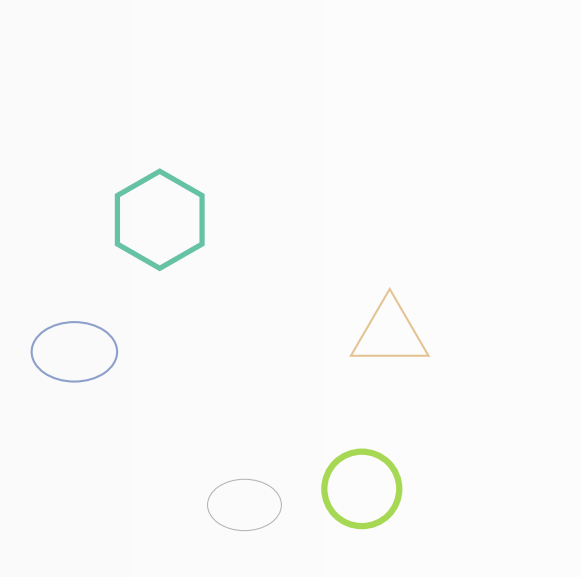[{"shape": "hexagon", "thickness": 2.5, "radius": 0.42, "center": [0.275, 0.619]}, {"shape": "oval", "thickness": 1, "radius": 0.37, "center": [0.128, 0.39]}, {"shape": "circle", "thickness": 3, "radius": 0.32, "center": [0.622, 0.153]}, {"shape": "triangle", "thickness": 1, "radius": 0.39, "center": [0.67, 0.422]}, {"shape": "oval", "thickness": 0.5, "radius": 0.32, "center": [0.421, 0.125]}]